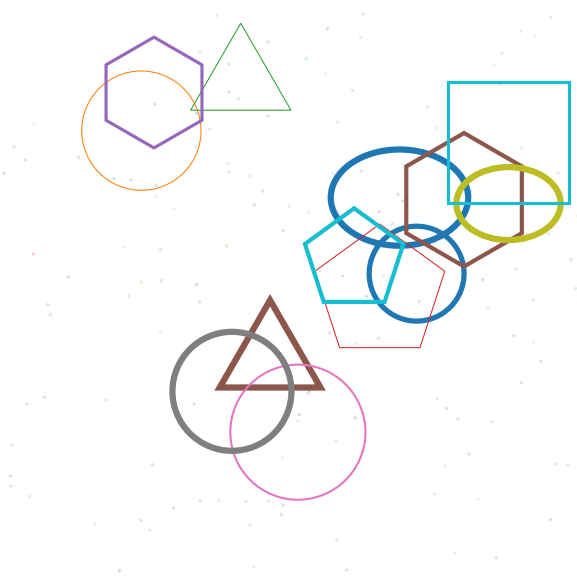[{"shape": "circle", "thickness": 2.5, "radius": 0.41, "center": [0.721, 0.525]}, {"shape": "oval", "thickness": 3, "radius": 0.6, "center": [0.692, 0.657]}, {"shape": "circle", "thickness": 0.5, "radius": 0.52, "center": [0.245, 0.773]}, {"shape": "triangle", "thickness": 0.5, "radius": 0.5, "center": [0.417, 0.858]}, {"shape": "pentagon", "thickness": 0.5, "radius": 0.59, "center": [0.658, 0.493]}, {"shape": "hexagon", "thickness": 1.5, "radius": 0.48, "center": [0.267, 0.839]}, {"shape": "hexagon", "thickness": 2, "radius": 0.58, "center": [0.804, 0.653]}, {"shape": "triangle", "thickness": 3, "radius": 0.5, "center": [0.468, 0.378]}, {"shape": "circle", "thickness": 1, "radius": 0.59, "center": [0.516, 0.251]}, {"shape": "circle", "thickness": 3, "radius": 0.52, "center": [0.402, 0.321]}, {"shape": "oval", "thickness": 3, "radius": 0.45, "center": [0.881, 0.647]}, {"shape": "square", "thickness": 1.5, "radius": 0.52, "center": [0.881, 0.752]}, {"shape": "pentagon", "thickness": 2, "radius": 0.45, "center": [0.613, 0.549]}]